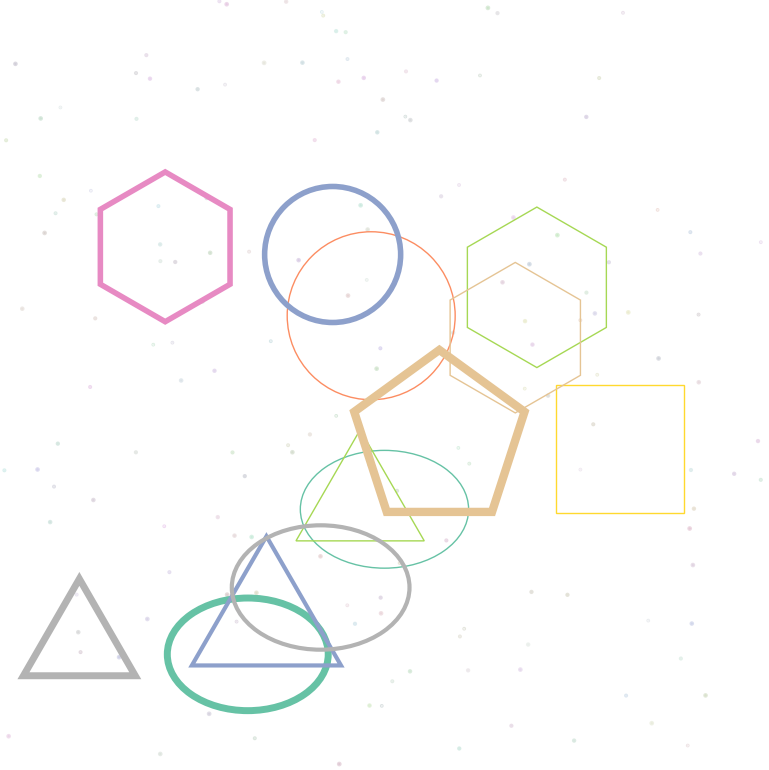[{"shape": "oval", "thickness": 0.5, "radius": 0.55, "center": [0.499, 0.339]}, {"shape": "oval", "thickness": 2.5, "radius": 0.52, "center": [0.322, 0.15]}, {"shape": "circle", "thickness": 0.5, "radius": 0.55, "center": [0.482, 0.59]}, {"shape": "circle", "thickness": 2, "radius": 0.44, "center": [0.432, 0.669]}, {"shape": "triangle", "thickness": 1.5, "radius": 0.56, "center": [0.346, 0.192]}, {"shape": "hexagon", "thickness": 2, "radius": 0.49, "center": [0.215, 0.679]}, {"shape": "triangle", "thickness": 0.5, "radius": 0.48, "center": [0.468, 0.346]}, {"shape": "hexagon", "thickness": 0.5, "radius": 0.52, "center": [0.697, 0.627]}, {"shape": "square", "thickness": 0.5, "radius": 0.41, "center": [0.805, 0.417]}, {"shape": "hexagon", "thickness": 0.5, "radius": 0.49, "center": [0.669, 0.561]}, {"shape": "pentagon", "thickness": 3, "radius": 0.58, "center": [0.571, 0.429]}, {"shape": "oval", "thickness": 1.5, "radius": 0.58, "center": [0.416, 0.237]}, {"shape": "triangle", "thickness": 2.5, "radius": 0.42, "center": [0.103, 0.164]}]